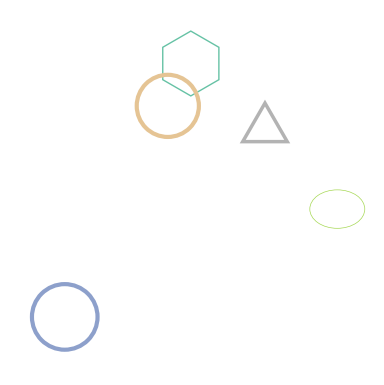[{"shape": "hexagon", "thickness": 1, "radius": 0.42, "center": [0.496, 0.835]}, {"shape": "circle", "thickness": 3, "radius": 0.43, "center": [0.168, 0.177]}, {"shape": "oval", "thickness": 0.5, "radius": 0.36, "center": [0.876, 0.457]}, {"shape": "circle", "thickness": 3, "radius": 0.4, "center": [0.436, 0.725]}, {"shape": "triangle", "thickness": 2.5, "radius": 0.33, "center": [0.688, 0.665]}]